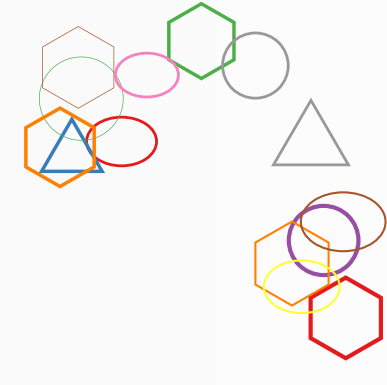[{"shape": "oval", "thickness": 2, "radius": 0.45, "center": [0.314, 0.632]}, {"shape": "hexagon", "thickness": 3, "radius": 0.52, "center": [0.892, 0.174]}, {"shape": "triangle", "thickness": 2.5, "radius": 0.45, "center": [0.185, 0.6]}, {"shape": "hexagon", "thickness": 2.5, "radius": 0.49, "center": [0.52, 0.893]}, {"shape": "circle", "thickness": 0.5, "radius": 0.54, "center": [0.21, 0.744]}, {"shape": "circle", "thickness": 3, "radius": 0.45, "center": [0.835, 0.375]}, {"shape": "hexagon", "thickness": 2.5, "radius": 0.51, "center": [0.155, 0.617]}, {"shape": "hexagon", "thickness": 1.5, "radius": 0.55, "center": [0.754, 0.315]}, {"shape": "oval", "thickness": 1.5, "radius": 0.49, "center": [0.779, 0.255]}, {"shape": "oval", "thickness": 1.5, "radius": 0.55, "center": [0.886, 0.424]}, {"shape": "hexagon", "thickness": 0.5, "radius": 0.53, "center": [0.202, 0.825]}, {"shape": "oval", "thickness": 2, "radius": 0.41, "center": [0.379, 0.805]}, {"shape": "circle", "thickness": 2, "radius": 0.42, "center": [0.659, 0.83]}, {"shape": "triangle", "thickness": 2, "radius": 0.56, "center": [0.802, 0.628]}]